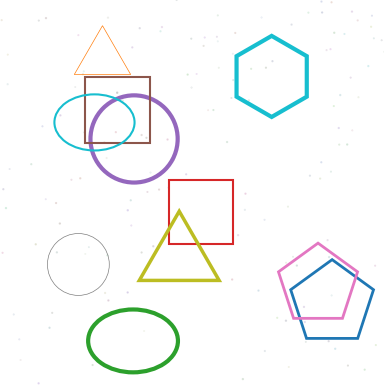[{"shape": "pentagon", "thickness": 2, "radius": 0.57, "center": [0.863, 0.213]}, {"shape": "triangle", "thickness": 0.5, "radius": 0.42, "center": [0.266, 0.849]}, {"shape": "oval", "thickness": 3, "radius": 0.58, "center": [0.346, 0.115]}, {"shape": "square", "thickness": 1.5, "radius": 0.41, "center": [0.521, 0.45]}, {"shape": "circle", "thickness": 3, "radius": 0.57, "center": [0.348, 0.639]}, {"shape": "square", "thickness": 1.5, "radius": 0.43, "center": [0.305, 0.715]}, {"shape": "pentagon", "thickness": 2, "radius": 0.54, "center": [0.826, 0.26]}, {"shape": "circle", "thickness": 0.5, "radius": 0.4, "center": [0.204, 0.313]}, {"shape": "triangle", "thickness": 2.5, "radius": 0.6, "center": [0.466, 0.331]}, {"shape": "hexagon", "thickness": 3, "radius": 0.53, "center": [0.706, 0.801]}, {"shape": "oval", "thickness": 1.5, "radius": 0.52, "center": [0.245, 0.682]}]